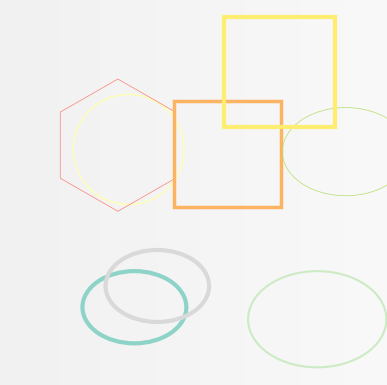[{"shape": "oval", "thickness": 3, "radius": 0.67, "center": [0.347, 0.202]}, {"shape": "circle", "thickness": 1, "radius": 0.71, "center": [0.332, 0.612]}, {"shape": "hexagon", "thickness": 0.5, "radius": 0.86, "center": [0.304, 0.623]}, {"shape": "square", "thickness": 2.5, "radius": 0.69, "center": [0.587, 0.6]}, {"shape": "oval", "thickness": 0.5, "radius": 0.82, "center": [0.892, 0.606]}, {"shape": "oval", "thickness": 3, "radius": 0.67, "center": [0.406, 0.257]}, {"shape": "oval", "thickness": 1.5, "radius": 0.89, "center": [0.819, 0.171]}, {"shape": "square", "thickness": 3, "radius": 0.72, "center": [0.721, 0.813]}]